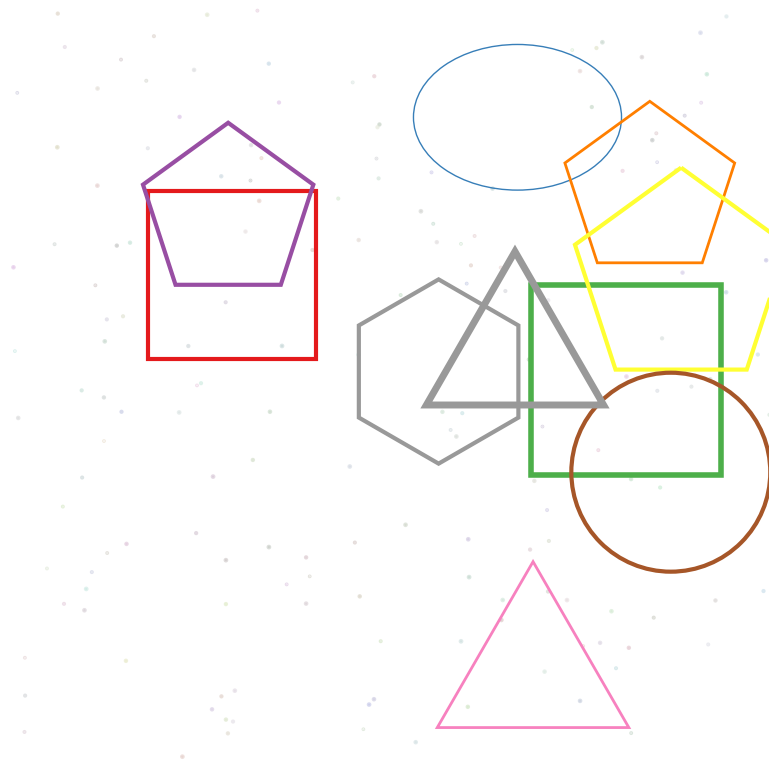[{"shape": "square", "thickness": 1.5, "radius": 0.55, "center": [0.301, 0.642]}, {"shape": "oval", "thickness": 0.5, "radius": 0.68, "center": [0.672, 0.848]}, {"shape": "square", "thickness": 2, "radius": 0.62, "center": [0.813, 0.507]}, {"shape": "pentagon", "thickness": 1.5, "radius": 0.58, "center": [0.296, 0.724]}, {"shape": "pentagon", "thickness": 1, "radius": 0.58, "center": [0.844, 0.752]}, {"shape": "pentagon", "thickness": 1.5, "radius": 0.72, "center": [0.885, 0.637]}, {"shape": "circle", "thickness": 1.5, "radius": 0.65, "center": [0.871, 0.387]}, {"shape": "triangle", "thickness": 1, "radius": 0.72, "center": [0.692, 0.127]}, {"shape": "triangle", "thickness": 2.5, "radius": 0.66, "center": [0.669, 0.54]}, {"shape": "hexagon", "thickness": 1.5, "radius": 0.6, "center": [0.57, 0.518]}]